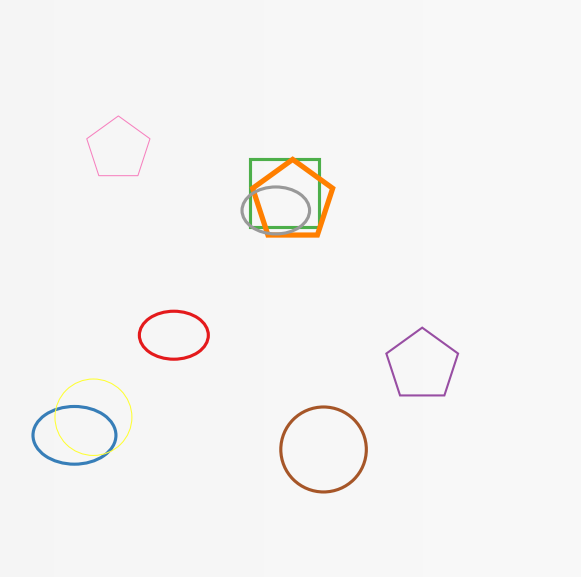[{"shape": "oval", "thickness": 1.5, "radius": 0.3, "center": [0.299, 0.419]}, {"shape": "oval", "thickness": 1.5, "radius": 0.36, "center": [0.128, 0.245]}, {"shape": "square", "thickness": 1.5, "radius": 0.29, "center": [0.489, 0.664]}, {"shape": "pentagon", "thickness": 1, "radius": 0.32, "center": [0.726, 0.367]}, {"shape": "pentagon", "thickness": 2.5, "radius": 0.36, "center": [0.504, 0.651]}, {"shape": "circle", "thickness": 0.5, "radius": 0.33, "center": [0.161, 0.277]}, {"shape": "circle", "thickness": 1.5, "radius": 0.37, "center": [0.557, 0.221]}, {"shape": "pentagon", "thickness": 0.5, "radius": 0.29, "center": [0.204, 0.741]}, {"shape": "oval", "thickness": 1.5, "radius": 0.29, "center": [0.474, 0.635]}]